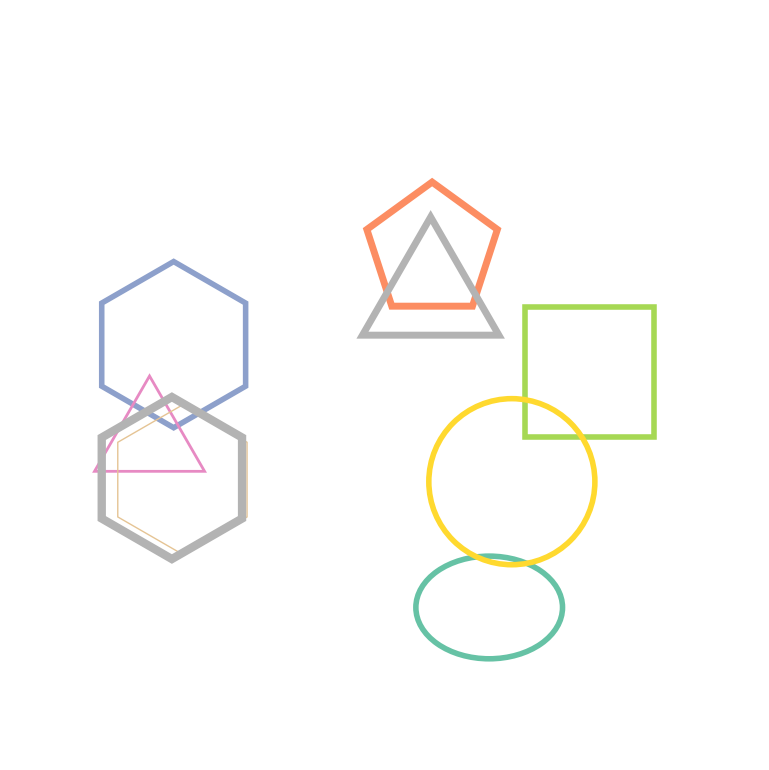[{"shape": "oval", "thickness": 2, "radius": 0.48, "center": [0.635, 0.211]}, {"shape": "pentagon", "thickness": 2.5, "radius": 0.45, "center": [0.561, 0.674]}, {"shape": "hexagon", "thickness": 2, "radius": 0.54, "center": [0.226, 0.552]}, {"shape": "triangle", "thickness": 1, "radius": 0.41, "center": [0.194, 0.429]}, {"shape": "square", "thickness": 2, "radius": 0.42, "center": [0.765, 0.517]}, {"shape": "circle", "thickness": 2, "radius": 0.54, "center": [0.665, 0.374]}, {"shape": "hexagon", "thickness": 0.5, "radius": 0.48, "center": [0.237, 0.377]}, {"shape": "hexagon", "thickness": 3, "radius": 0.53, "center": [0.223, 0.379]}, {"shape": "triangle", "thickness": 2.5, "radius": 0.51, "center": [0.559, 0.616]}]